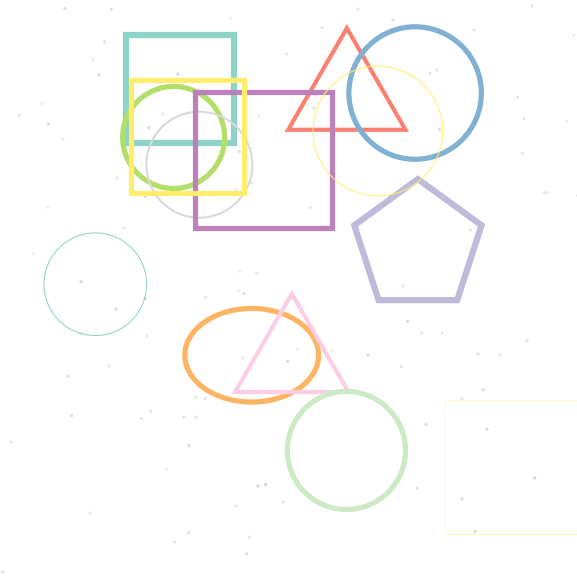[{"shape": "circle", "thickness": 0.5, "radius": 0.44, "center": [0.165, 0.507]}, {"shape": "square", "thickness": 3, "radius": 0.47, "center": [0.311, 0.846]}, {"shape": "square", "thickness": 0.5, "radius": 0.58, "center": [0.886, 0.191]}, {"shape": "pentagon", "thickness": 3, "radius": 0.58, "center": [0.724, 0.573]}, {"shape": "triangle", "thickness": 2, "radius": 0.59, "center": [0.601, 0.833]}, {"shape": "circle", "thickness": 2.5, "radius": 0.57, "center": [0.719, 0.838]}, {"shape": "oval", "thickness": 2.5, "radius": 0.58, "center": [0.436, 0.384]}, {"shape": "circle", "thickness": 2.5, "radius": 0.44, "center": [0.301, 0.761]}, {"shape": "triangle", "thickness": 2, "radius": 0.57, "center": [0.505, 0.377]}, {"shape": "circle", "thickness": 1, "radius": 0.46, "center": [0.345, 0.714]}, {"shape": "square", "thickness": 2.5, "radius": 0.59, "center": [0.457, 0.722]}, {"shape": "circle", "thickness": 2.5, "radius": 0.51, "center": [0.6, 0.219]}, {"shape": "circle", "thickness": 0.5, "radius": 0.56, "center": [0.654, 0.772]}, {"shape": "square", "thickness": 2.5, "radius": 0.49, "center": [0.324, 0.763]}]